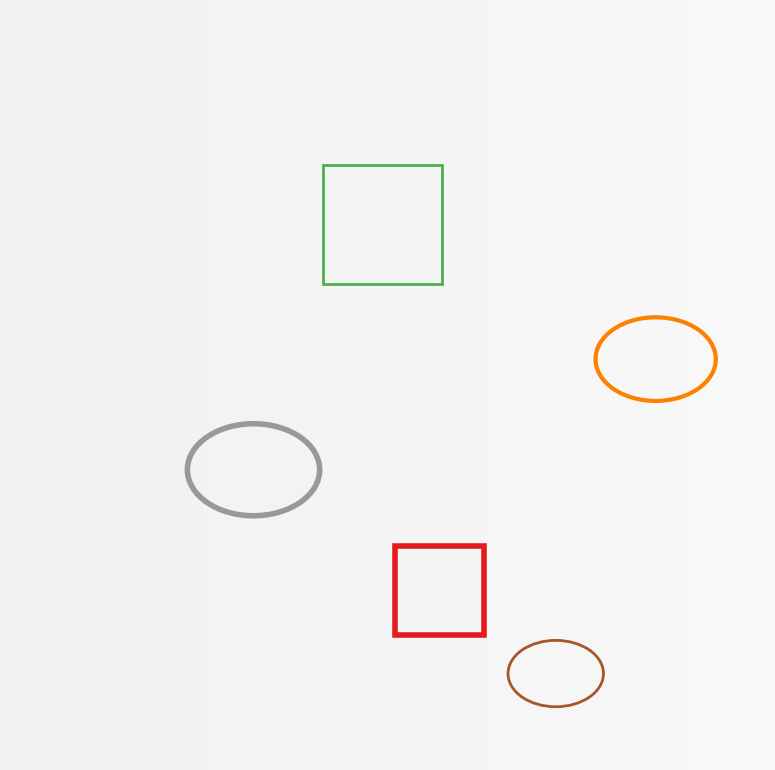[{"shape": "square", "thickness": 2, "radius": 0.29, "center": [0.567, 0.234]}, {"shape": "square", "thickness": 1, "radius": 0.38, "center": [0.493, 0.708]}, {"shape": "oval", "thickness": 1.5, "radius": 0.39, "center": [0.846, 0.534]}, {"shape": "oval", "thickness": 1, "radius": 0.31, "center": [0.717, 0.125]}, {"shape": "oval", "thickness": 2, "radius": 0.43, "center": [0.327, 0.39]}]